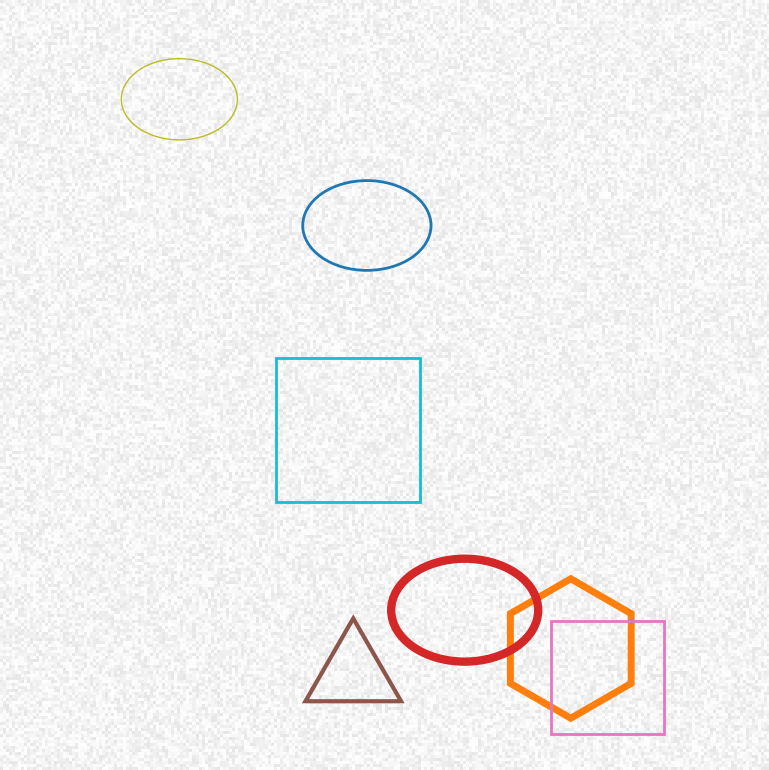[{"shape": "oval", "thickness": 1, "radius": 0.42, "center": [0.476, 0.707]}, {"shape": "hexagon", "thickness": 2.5, "radius": 0.45, "center": [0.741, 0.158]}, {"shape": "oval", "thickness": 3, "radius": 0.48, "center": [0.603, 0.208]}, {"shape": "triangle", "thickness": 1.5, "radius": 0.36, "center": [0.459, 0.125]}, {"shape": "square", "thickness": 1, "radius": 0.37, "center": [0.789, 0.12]}, {"shape": "oval", "thickness": 0.5, "radius": 0.38, "center": [0.233, 0.871]}, {"shape": "square", "thickness": 1, "radius": 0.47, "center": [0.452, 0.441]}]